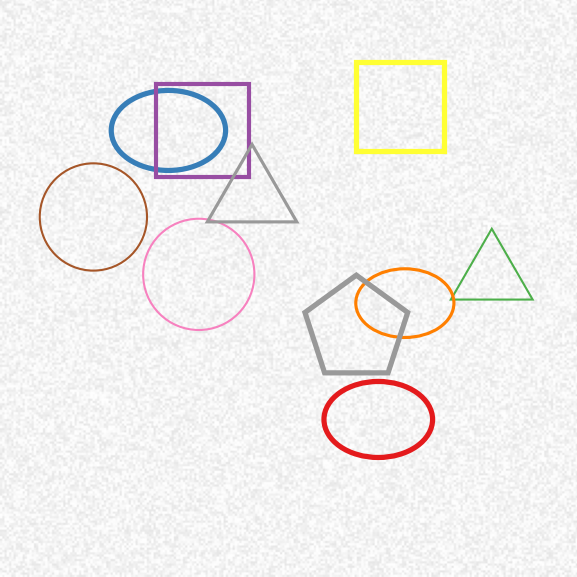[{"shape": "oval", "thickness": 2.5, "radius": 0.47, "center": [0.655, 0.273]}, {"shape": "oval", "thickness": 2.5, "radius": 0.5, "center": [0.292, 0.773]}, {"shape": "triangle", "thickness": 1, "radius": 0.41, "center": [0.852, 0.521]}, {"shape": "square", "thickness": 2, "radius": 0.4, "center": [0.351, 0.773]}, {"shape": "oval", "thickness": 1.5, "radius": 0.42, "center": [0.701, 0.474]}, {"shape": "square", "thickness": 2.5, "radius": 0.38, "center": [0.692, 0.814]}, {"shape": "circle", "thickness": 1, "radius": 0.46, "center": [0.162, 0.623]}, {"shape": "circle", "thickness": 1, "radius": 0.48, "center": [0.344, 0.524]}, {"shape": "triangle", "thickness": 1.5, "radius": 0.45, "center": [0.436, 0.66]}, {"shape": "pentagon", "thickness": 2.5, "radius": 0.47, "center": [0.617, 0.429]}]